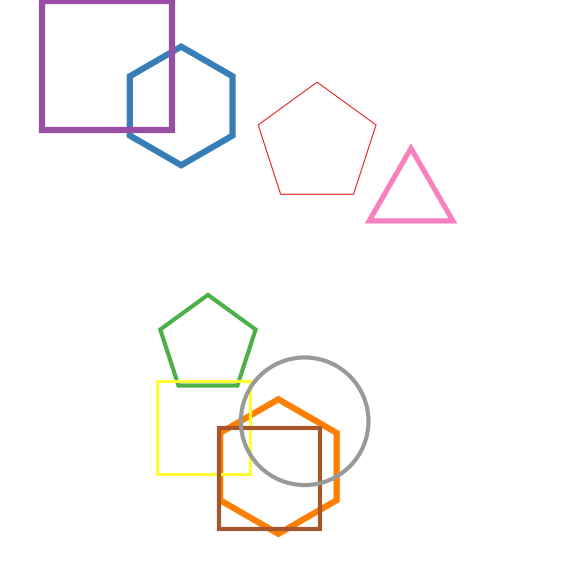[{"shape": "pentagon", "thickness": 0.5, "radius": 0.54, "center": [0.549, 0.75]}, {"shape": "hexagon", "thickness": 3, "radius": 0.51, "center": [0.314, 0.816]}, {"shape": "pentagon", "thickness": 2, "radius": 0.43, "center": [0.36, 0.402]}, {"shape": "square", "thickness": 3, "radius": 0.56, "center": [0.185, 0.886]}, {"shape": "hexagon", "thickness": 3, "radius": 0.58, "center": [0.482, 0.191]}, {"shape": "square", "thickness": 1.5, "radius": 0.4, "center": [0.352, 0.259]}, {"shape": "square", "thickness": 2, "radius": 0.44, "center": [0.467, 0.171]}, {"shape": "triangle", "thickness": 2.5, "radius": 0.42, "center": [0.712, 0.659]}, {"shape": "circle", "thickness": 2, "radius": 0.55, "center": [0.528, 0.27]}]